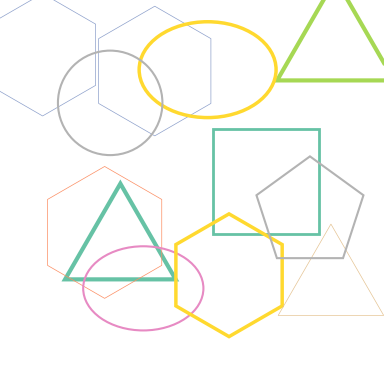[{"shape": "square", "thickness": 2, "radius": 0.68, "center": [0.691, 0.529]}, {"shape": "triangle", "thickness": 3, "radius": 0.83, "center": [0.313, 0.357]}, {"shape": "hexagon", "thickness": 0.5, "radius": 0.86, "center": [0.272, 0.396]}, {"shape": "hexagon", "thickness": 0.5, "radius": 0.84, "center": [0.402, 0.815]}, {"shape": "hexagon", "thickness": 0.5, "radius": 0.8, "center": [0.111, 0.858]}, {"shape": "oval", "thickness": 1.5, "radius": 0.78, "center": [0.372, 0.251]}, {"shape": "triangle", "thickness": 3, "radius": 0.88, "center": [0.872, 0.879]}, {"shape": "oval", "thickness": 2.5, "radius": 0.89, "center": [0.539, 0.819]}, {"shape": "hexagon", "thickness": 2.5, "radius": 0.8, "center": [0.595, 0.285]}, {"shape": "triangle", "thickness": 0.5, "radius": 0.79, "center": [0.86, 0.26]}, {"shape": "pentagon", "thickness": 1.5, "radius": 0.73, "center": [0.805, 0.448]}, {"shape": "circle", "thickness": 1.5, "radius": 0.68, "center": [0.286, 0.733]}]